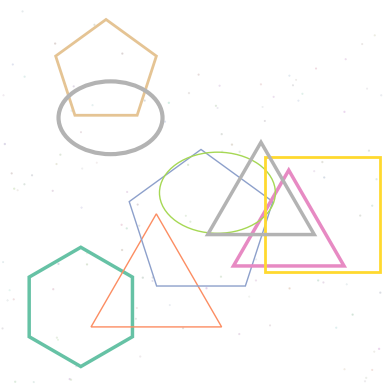[{"shape": "hexagon", "thickness": 2.5, "radius": 0.77, "center": [0.21, 0.203]}, {"shape": "triangle", "thickness": 1, "radius": 0.98, "center": [0.406, 0.249]}, {"shape": "pentagon", "thickness": 1, "radius": 0.98, "center": [0.522, 0.416]}, {"shape": "triangle", "thickness": 2.5, "radius": 0.83, "center": [0.75, 0.392]}, {"shape": "oval", "thickness": 1, "radius": 0.75, "center": [0.565, 0.499]}, {"shape": "square", "thickness": 2, "radius": 0.75, "center": [0.837, 0.443]}, {"shape": "pentagon", "thickness": 2, "radius": 0.69, "center": [0.275, 0.812]}, {"shape": "triangle", "thickness": 2.5, "radius": 0.8, "center": [0.678, 0.471]}, {"shape": "oval", "thickness": 3, "radius": 0.68, "center": [0.287, 0.694]}]